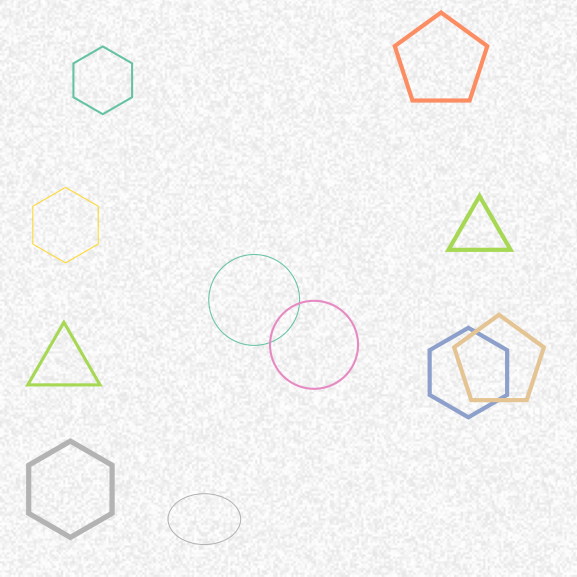[{"shape": "hexagon", "thickness": 1, "radius": 0.29, "center": [0.178, 0.86]}, {"shape": "circle", "thickness": 0.5, "radius": 0.39, "center": [0.44, 0.48]}, {"shape": "pentagon", "thickness": 2, "radius": 0.42, "center": [0.764, 0.893]}, {"shape": "hexagon", "thickness": 2, "radius": 0.39, "center": [0.811, 0.354]}, {"shape": "circle", "thickness": 1, "radius": 0.38, "center": [0.544, 0.402]}, {"shape": "triangle", "thickness": 1.5, "radius": 0.36, "center": [0.111, 0.369]}, {"shape": "triangle", "thickness": 2, "radius": 0.31, "center": [0.83, 0.598]}, {"shape": "hexagon", "thickness": 0.5, "radius": 0.33, "center": [0.113, 0.609]}, {"shape": "pentagon", "thickness": 2, "radius": 0.41, "center": [0.864, 0.372]}, {"shape": "oval", "thickness": 0.5, "radius": 0.31, "center": [0.354, 0.1]}, {"shape": "hexagon", "thickness": 2.5, "radius": 0.42, "center": [0.122, 0.152]}]